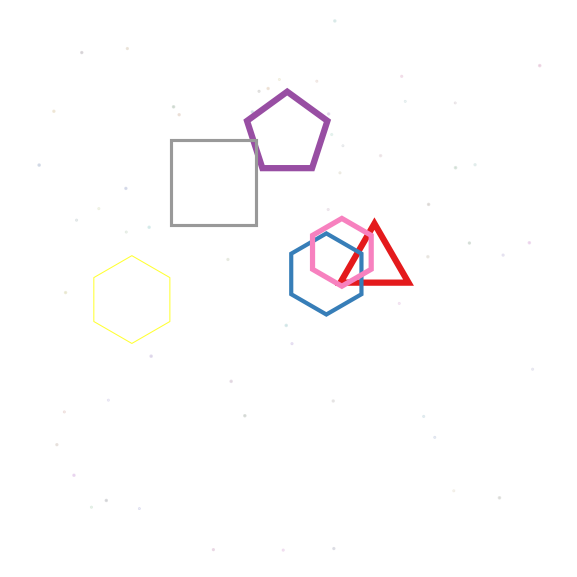[{"shape": "triangle", "thickness": 3, "radius": 0.34, "center": [0.648, 0.544]}, {"shape": "hexagon", "thickness": 2, "radius": 0.35, "center": [0.565, 0.525]}, {"shape": "pentagon", "thickness": 3, "radius": 0.37, "center": [0.497, 0.767]}, {"shape": "hexagon", "thickness": 0.5, "radius": 0.38, "center": [0.228, 0.48]}, {"shape": "hexagon", "thickness": 2.5, "radius": 0.29, "center": [0.592, 0.562]}, {"shape": "square", "thickness": 1.5, "radius": 0.37, "center": [0.369, 0.683]}]